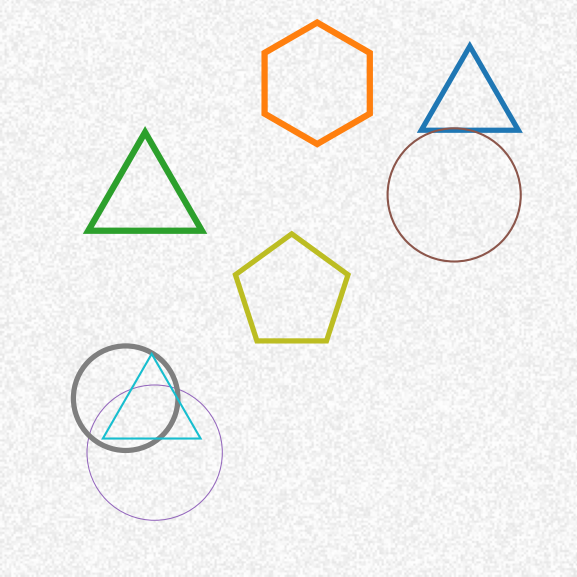[{"shape": "triangle", "thickness": 2.5, "radius": 0.49, "center": [0.814, 0.822]}, {"shape": "hexagon", "thickness": 3, "radius": 0.53, "center": [0.549, 0.855]}, {"shape": "triangle", "thickness": 3, "radius": 0.57, "center": [0.251, 0.656]}, {"shape": "circle", "thickness": 0.5, "radius": 0.59, "center": [0.268, 0.215]}, {"shape": "circle", "thickness": 1, "radius": 0.58, "center": [0.786, 0.662]}, {"shape": "circle", "thickness": 2.5, "radius": 0.45, "center": [0.218, 0.31]}, {"shape": "pentagon", "thickness": 2.5, "radius": 0.51, "center": [0.505, 0.492]}, {"shape": "triangle", "thickness": 1, "radius": 0.49, "center": [0.263, 0.289]}]